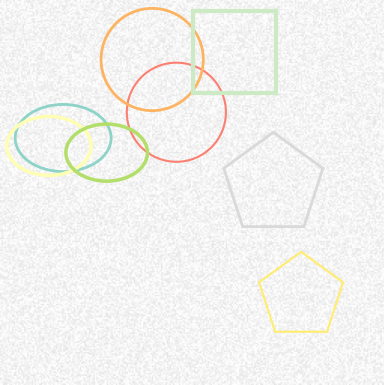[{"shape": "oval", "thickness": 2, "radius": 0.62, "center": [0.164, 0.642]}, {"shape": "oval", "thickness": 2.5, "radius": 0.55, "center": [0.127, 0.621]}, {"shape": "circle", "thickness": 1.5, "radius": 0.64, "center": [0.458, 0.708]}, {"shape": "circle", "thickness": 2, "radius": 0.66, "center": [0.395, 0.845]}, {"shape": "oval", "thickness": 2.5, "radius": 0.53, "center": [0.277, 0.604]}, {"shape": "pentagon", "thickness": 2, "radius": 0.68, "center": [0.71, 0.521]}, {"shape": "square", "thickness": 3, "radius": 0.54, "center": [0.609, 0.865]}, {"shape": "pentagon", "thickness": 1.5, "radius": 0.57, "center": [0.782, 0.231]}]